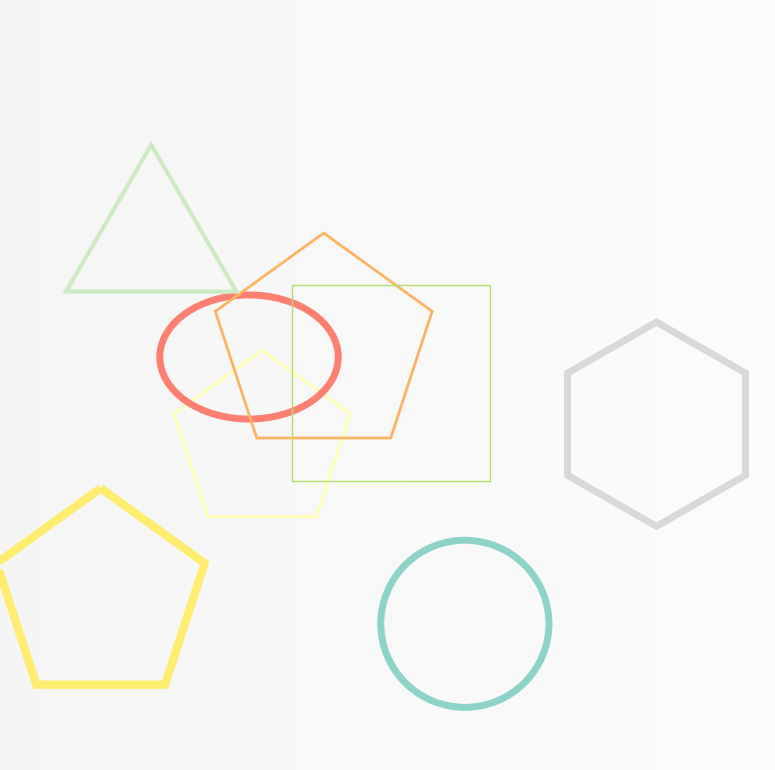[{"shape": "circle", "thickness": 2.5, "radius": 0.54, "center": [0.6, 0.19]}, {"shape": "pentagon", "thickness": 1, "radius": 0.6, "center": [0.338, 0.426]}, {"shape": "oval", "thickness": 2.5, "radius": 0.58, "center": [0.321, 0.536]}, {"shape": "pentagon", "thickness": 1, "radius": 0.74, "center": [0.418, 0.55]}, {"shape": "square", "thickness": 0.5, "radius": 0.64, "center": [0.505, 0.502]}, {"shape": "hexagon", "thickness": 2.5, "radius": 0.66, "center": [0.847, 0.449]}, {"shape": "triangle", "thickness": 1.5, "radius": 0.64, "center": [0.195, 0.685]}, {"shape": "pentagon", "thickness": 3, "radius": 0.71, "center": [0.13, 0.225]}]